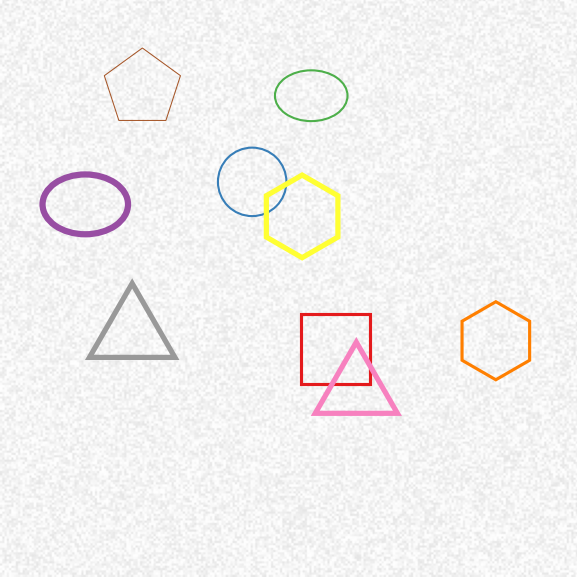[{"shape": "square", "thickness": 1.5, "radius": 0.3, "center": [0.581, 0.395]}, {"shape": "circle", "thickness": 1, "radius": 0.3, "center": [0.437, 0.684]}, {"shape": "oval", "thickness": 1, "radius": 0.31, "center": [0.539, 0.833]}, {"shape": "oval", "thickness": 3, "radius": 0.37, "center": [0.148, 0.645]}, {"shape": "hexagon", "thickness": 1.5, "radius": 0.34, "center": [0.859, 0.409]}, {"shape": "hexagon", "thickness": 2.5, "radius": 0.36, "center": [0.523, 0.624]}, {"shape": "pentagon", "thickness": 0.5, "radius": 0.35, "center": [0.247, 0.847]}, {"shape": "triangle", "thickness": 2.5, "radius": 0.41, "center": [0.617, 0.325]}, {"shape": "triangle", "thickness": 2.5, "radius": 0.43, "center": [0.229, 0.423]}]